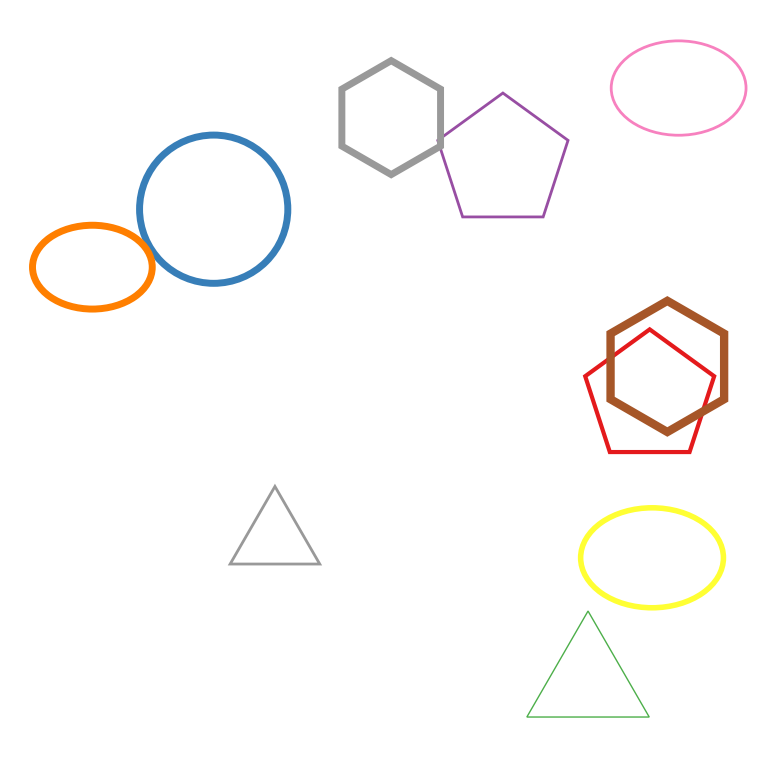[{"shape": "pentagon", "thickness": 1.5, "radius": 0.44, "center": [0.844, 0.484]}, {"shape": "circle", "thickness": 2.5, "radius": 0.48, "center": [0.278, 0.728]}, {"shape": "triangle", "thickness": 0.5, "radius": 0.46, "center": [0.764, 0.115]}, {"shape": "pentagon", "thickness": 1, "radius": 0.44, "center": [0.653, 0.79]}, {"shape": "oval", "thickness": 2.5, "radius": 0.39, "center": [0.12, 0.653]}, {"shape": "oval", "thickness": 2, "radius": 0.46, "center": [0.847, 0.276]}, {"shape": "hexagon", "thickness": 3, "radius": 0.43, "center": [0.867, 0.524]}, {"shape": "oval", "thickness": 1, "radius": 0.44, "center": [0.881, 0.886]}, {"shape": "triangle", "thickness": 1, "radius": 0.34, "center": [0.357, 0.301]}, {"shape": "hexagon", "thickness": 2.5, "radius": 0.37, "center": [0.508, 0.847]}]